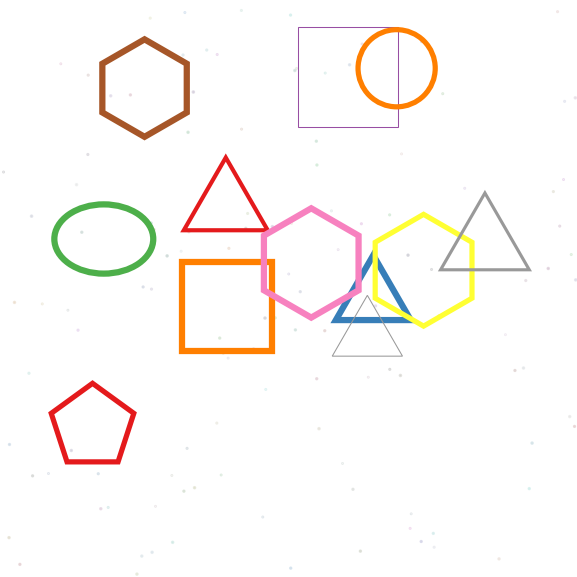[{"shape": "pentagon", "thickness": 2.5, "radius": 0.38, "center": [0.16, 0.26]}, {"shape": "triangle", "thickness": 2, "radius": 0.42, "center": [0.391, 0.642]}, {"shape": "triangle", "thickness": 3, "radius": 0.37, "center": [0.646, 0.482]}, {"shape": "oval", "thickness": 3, "radius": 0.43, "center": [0.18, 0.585]}, {"shape": "square", "thickness": 0.5, "radius": 0.43, "center": [0.603, 0.866]}, {"shape": "square", "thickness": 3, "radius": 0.39, "center": [0.393, 0.468]}, {"shape": "circle", "thickness": 2.5, "radius": 0.33, "center": [0.687, 0.881]}, {"shape": "hexagon", "thickness": 2.5, "radius": 0.48, "center": [0.733, 0.531]}, {"shape": "hexagon", "thickness": 3, "radius": 0.42, "center": [0.25, 0.847]}, {"shape": "hexagon", "thickness": 3, "radius": 0.47, "center": [0.539, 0.544]}, {"shape": "triangle", "thickness": 1.5, "radius": 0.44, "center": [0.84, 0.576]}, {"shape": "triangle", "thickness": 0.5, "radius": 0.35, "center": [0.636, 0.418]}]